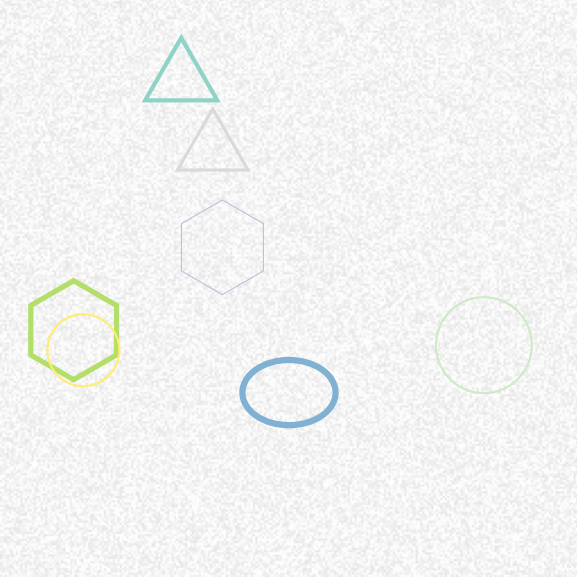[{"shape": "triangle", "thickness": 2, "radius": 0.36, "center": [0.314, 0.861]}, {"shape": "hexagon", "thickness": 0.5, "radius": 0.41, "center": [0.385, 0.571]}, {"shape": "oval", "thickness": 3, "radius": 0.4, "center": [0.5, 0.319]}, {"shape": "hexagon", "thickness": 2.5, "radius": 0.43, "center": [0.128, 0.427]}, {"shape": "triangle", "thickness": 1.5, "radius": 0.35, "center": [0.368, 0.74]}, {"shape": "circle", "thickness": 1, "radius": 0.42, "center": [0.838, 0.401]}, {"shape": "circle", "thickness": 1, "radius": 0.31, "center": [0.144, 0.393]}]